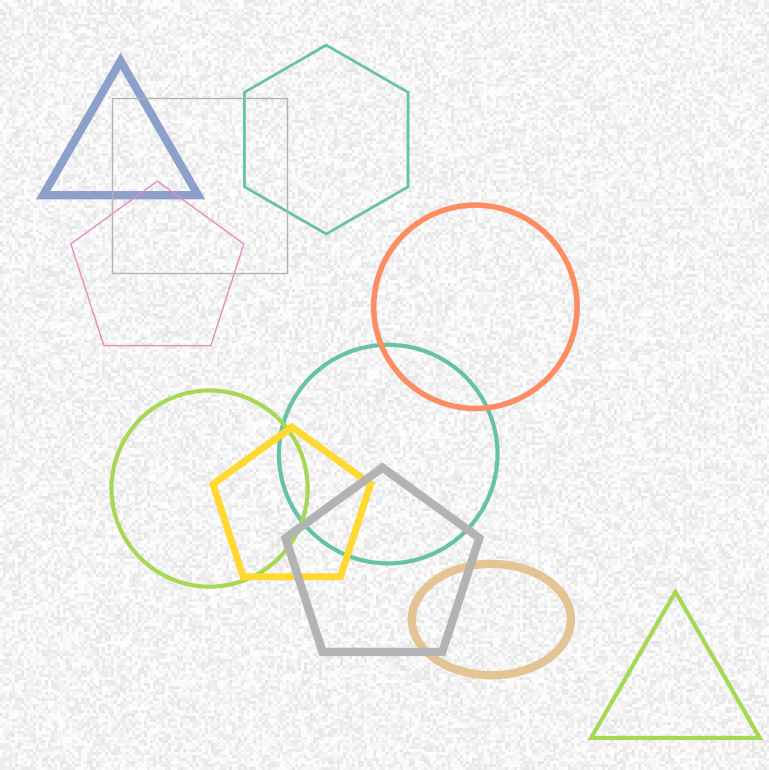[{"shape": "circle", "thickness": 1.5, "radius": 0.71, "center": [0.504, 0.41]}, {"shape": "hexagon", "thickness": 1, "radius": 0.61, "center": [0.424, 0.819]}, {"shape": "circle", "thickness": 2, "radius": 0.66, "center": [0.617, 0.602]}, {"shape": "triangle", "thickness": 3, "radius": 0.58, "center": [0.157, 0.805]}, {"shape": "pentagon", "thickness": 0.5, "radius": 0.59, "center": [0.204, 0.647]}, {"shape": "triangle", "thickness": 1.5, "radius": 0.63, "center": [0.877, 0.105]}, {"shape": "circle", "thickness": 1.5, "radius": 0.64, "center": [0.272, 0.366]}, {"shape": "pentagon", "thickness": 2.5, "radius": 0.54, "center": [0.379, 0.338]}, {"shape": "oval", "thickness": 3, "radius": 0.52, "center": [0.638, 0.195]}, {"shape": "square", "thickness": 0.5, "radius": 0.57, "center": [0.259, 0.759]}, {"shape": "pentagon", "thickness": 3, "radius": 0.66, "center": [0.497, 0.26]}]